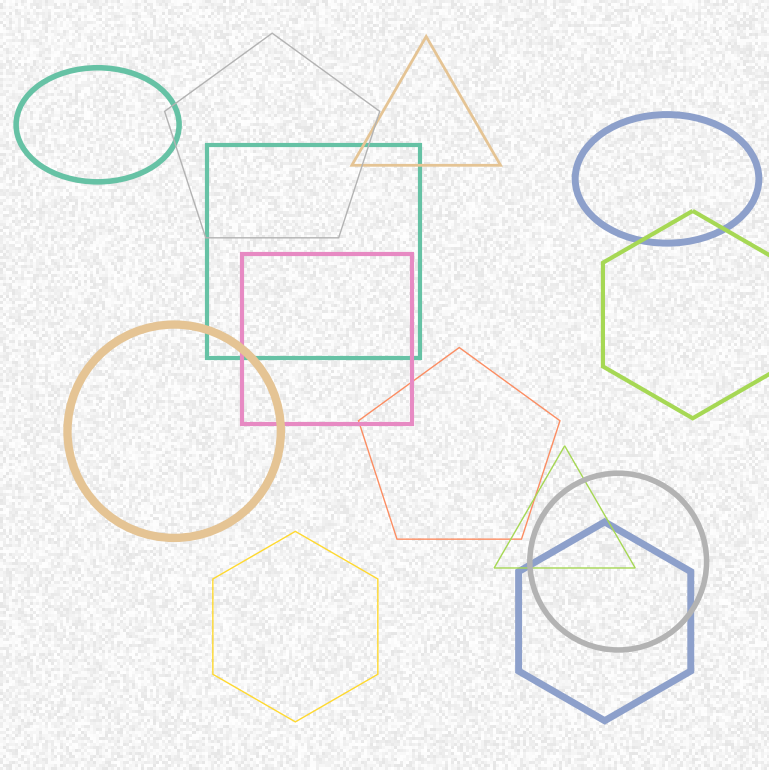[{"shape": "oval", "thickness": 2, "radius": 0.53, "center": [0.127, 0.838]}, {"shape": "square", "thickness": 1.5, "radius": 0.69, "center": [0.407, 0.673]}, {"shape": "pentagon", "thickness": 0.5, "radius": 0.69, "center": [0.596, 0.411]}, {"shape": "oval", "thickness": 2.5, "radius": 0.6, "center": [0.866, 0.768]}, {"shape": "hexagon", "thickness": 2.5, "radius": 0.65, "center": [0.785, 0.193]}, {"shape": "square", "thickness": 1.5, "radius": 0.55, "center": [0.424, 0.559]}, {"shape": "hexagon", "thickness": 1.5, "radius": 0.67, "center": [0.9, 0.591]}, {"shape": "triangle", "thickness": 0.5, "radius": 0.53, "center": [0.733, 0.315]}, {"shape": "hexagon", "thickness": 0.5, "radius": 0.62, "center": [0.384, 0.186]}, {"shape": "circle", "thickness": 3, "radius": 0.69, "center": [0.226, 0.44]}, {"shape": "triangle", "thickness": 1, "radius": 0.56, "center": [0.553, 0.841]}, {"shape": "pentagon", "thickness": 0.5, "radius": 0.73, "center": [0.353, 0.81]}, {"shape": "circle", "thickness": 2, "radius": 0.57, "center": [0.803, 0.271]}]